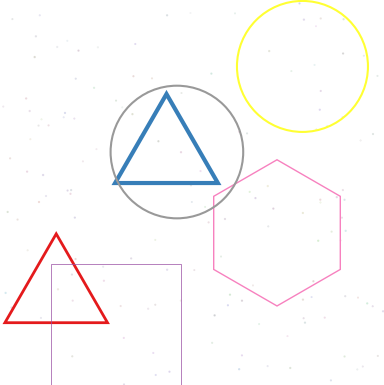[{"shape": "triangle", "thickness": 2, "radius": 0.77, "center": [0.146, 0.239]}, {"shape": "triangle", "thickness": 3, "radius": 0.77, "center": [0.432, 0.602]}, {"shape": "square", "thickness": 0.5, "radius": 0.84, "center": [0.301, 0.146]}, {"shape": "circle", "thickness": 1.5, "radius": 0.85, "center": [0.786, 0.827]}, {"shape": "hexagon", "thickness": 1, "radius": 0.95, "center": [0.719, 0.395]}, {"shape": "circle", "thickness": 1.5, "radius": 0.86, "center": [0.459, 0.605]}]